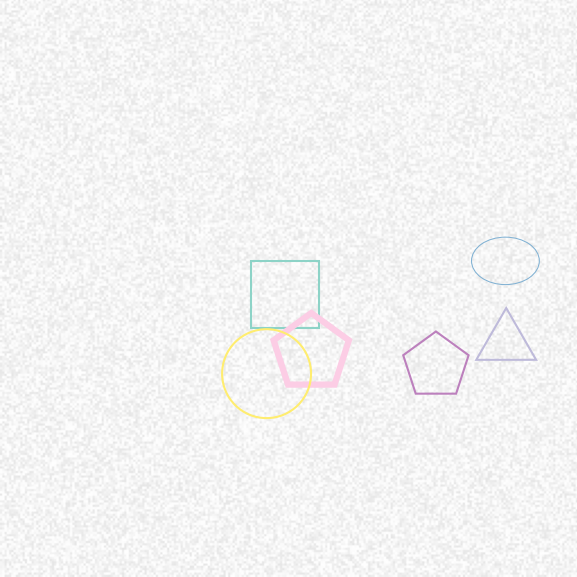[{"shape": "square", "thickness": 1, "radius": 0.29, "center": [0.494, 0.49]}, {"shape": "triangle", "thickness": 1, "radius": 0.3, "center": [0.877, 0.406]}, {"shape": "oval", "thickness": 0.5, "radius": 0.29, "center": [0.875, 0.547]}, {"shape": "pentagon", "thickness": 3, "radius": 0.34, "center": [0.539, 0.389]}, {"shape": "pentagon", "thickness": 1, "radius": 0.3, "center": [0.755, 0.366]}, {"shape": "circle", "thickness": 1, "radius": 0.39, "center": [0.462, 0.352]}]